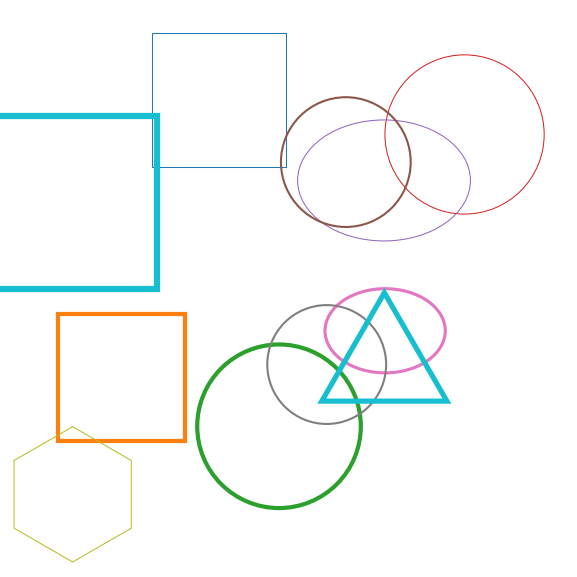[{"shape": "square", "thickness": 0.5, "radius": 0.58, "center": [0.379, 0.826]}, {"shape": "square", "thickness": 2, "radius": 0.55, "center": [0.211, 0.345]}, {"shape": "circle", "thickness": 2, "radius": 0.71, "center": [0.483, 0.261]}, {"shape": "circle", "thickness": 0.5, "radius": 0.69, "center": [0.804, 0.766]}, {"shape": "oval", "thickness": 0.5, "radius": 0.75, "center": [0.665, 0.687]}, {"shape": "circle", "thickness": 1, "radius": 0.56, "center": [0.599, 0.718]}, {"shape": "oval", "thickness": 1.5, "radius": 0.52, "center": [0.667, 0.426]}, {"shape": "circle", "thickness": 1, "radius": 0.51, "center": [0.566, 0.368]}, {"shape": "hexagon", "thickness": 0.5, "radius": 0.59, "center": [0.126, 0.143]}, {"shape": "square", "thickness": 3, "radius": 0.75, "center": [0.121, 0.648]}, {"shape": "triangle", "thickness": 2.5, "radius": 0.63, "center": [0.666, 0.367]}]